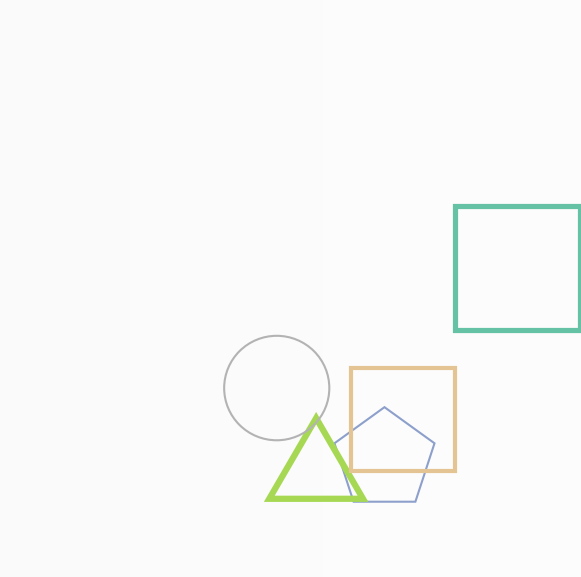[{"shape": "square", "thickness": 2.5, "radius": 0.54, "center": [0.891, 0.535]}, {"shape": "pentagon", "thickness": 1, "radius": 0.45, "center": [0.661, 0.204]}, {"shape": "triangle", "thickness": 3, "radius": 0.47, "center": [0.544, 0.182]}, {"shape": "square", "thickness": 2, "radius": 0.45, "center": [0.693, 0.273]}, {"shape": "circle", "thickness": 1, "radius": 0.45, "center": [0.476, 0.327]}]